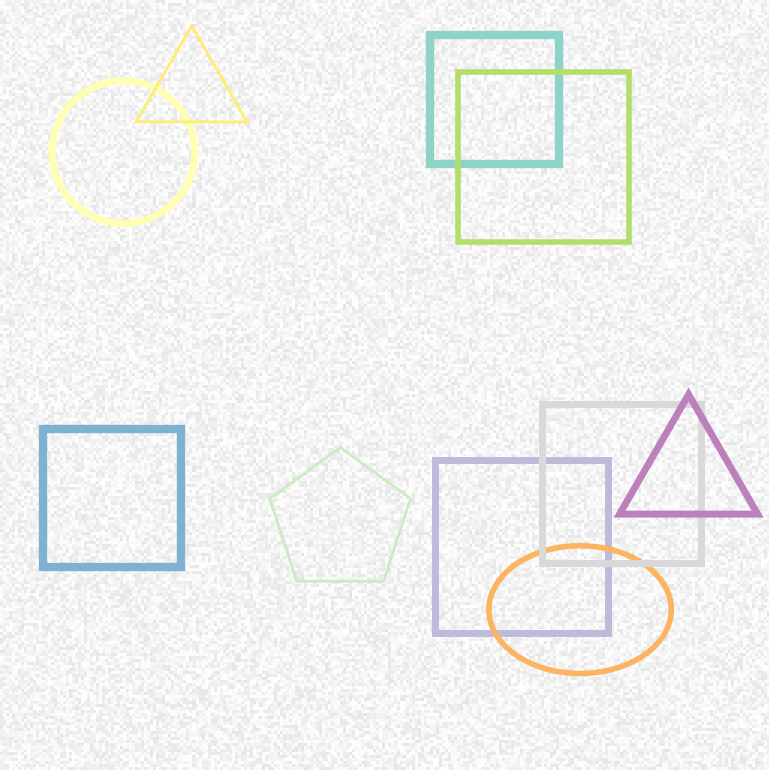[{"shape": "square", "thickness": 3, "radius": 0.42, "center": [0.642, 0.871]}, {"shape": "circle", "thickness": 2.5, "radius": 0.46, "center": [0.16, 0.802]}, {"shape": "square", "thickness": 2.5, "radius": 0.56, "center": [0.677, 0.291]}, {"shape": "square", "thickness": 3, "radius": 0.45, "center": [0.146, 0.353]}, {"shape": "oval", "thickness": 2, "radius": 0.59, "center": [0.753, 0.208]}, {"shape": "square", "thickness": 2, "radius": 0.55, "center": [0.706, 0.796]}, {"shape": "square", "thickness": 2.5, "radius": 0.52, "center": [0.807, 0.372]}, {"shape": "triangle", "thickness": 2.5, "radius": 0.52, "center": [0.894, 0.384]}, {"shape": "pentagon", "thickness": 1, "radius": 0.48, "center": [0.442, 0.323]}, {"shape": "triangle", "thickness": 1, "radius": 0.42, "center": [0.249, 0.883]}]